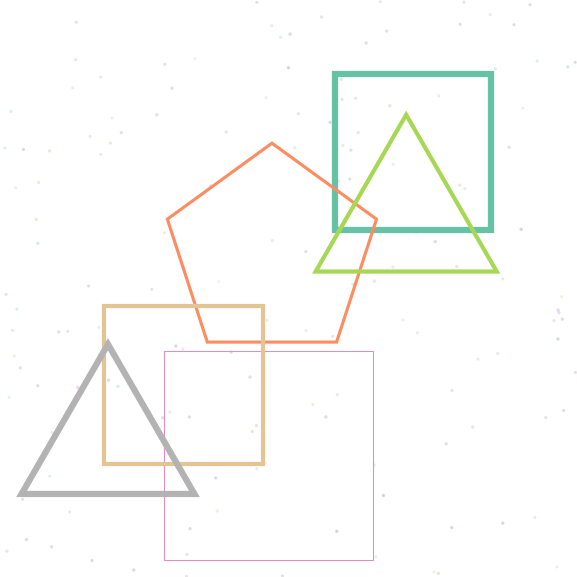[{"shape": "square", "thickness": 3, "radius": 0.67, "center": [0.715, 0.736]}, {"shape": "pentagon", "thickness": 1.5, "radius": 0.95, "center": [0.471, 0.561]}, {"shape": "square", "thickness": 0.5, "radius": 0.91, "center": [0.465, 0.21]}, {"shape": "triangle", "thickness": 2, "radius": 0.91, "center": [0.703, 0.619]}, {"shape": "square", "thickness": 2, "radius": 0.69, "center": [0.318, 0.332]}, {"shape": "triangle", "thickness": 3, "radius": 0.86, "center": [0.187, 0.23]}]